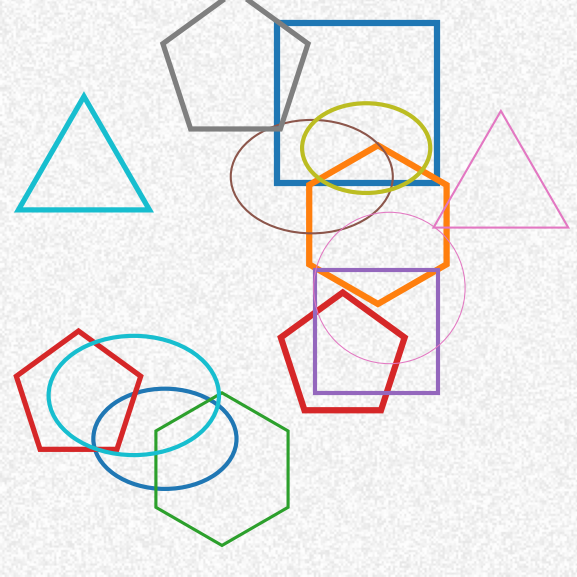[{"shape": "square", "thickness": 3, "radius": 0.69, "center": [0.618, 0.82]}, {"shape": "oval", "thickness": 2, "radius": 0.62, "center": [0.286, 0.239]}, {"shape": "hexagon", "thickness": 3, "radius": 0.69, "center": [0.654, 0.61]}, {"shape": "hexagon", "thickness": 1.5, "radius": 0.66, "center": [0.384, 0.187]}, {"shape": "pentagon", "thickness": 3, "radius": 0.56, "center": [0.593, 0.38]}, {"shape": "pentagon", "thickness": 2.5, "radius": 0.57, "center": [0.136, 0.313]}, {"shape": "square", "thickness": 2, "radius": 0.53, "center": [0.653, 0.425]}, {"shape": "oval", "thickness": 1, "radius": 0.7, "center": [0.54, 0.693]}, {"shape": "triangle", "thickness": 1, "radius": 0.67, "center": [0.867, 0.672]}, {"shape": "circle", "thickness": 0.5, "radius": 0.66, "center": [0.674, 0.5]}, {"shape": "pentagon", "thickness": 2.5, "radius": 0.66, "center": [0.408, 0.883]}, {"shape": "oval", "thickness": 2, "radius": 0.55, "center": [0.634, 0.743]}, {"shape": "triangle", "thickness": 2.5, "radius": 0.66, "center": [0.145, 0.701]}, {"shape": "oval", "thickness": 2, "radius": 0.74, "center": [0.232, 0.314]}]